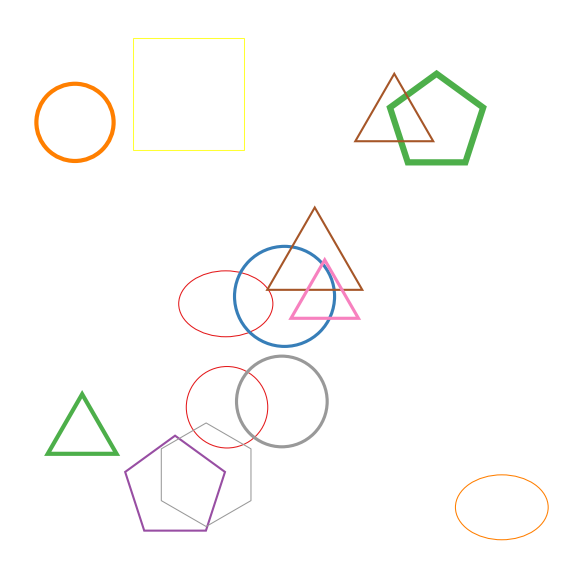[{"shape": "oval", "thickness": 0.5, "radius": 0.41, "center": [0.391, 0.473]}, {"shape": "circle", "thickness": 0.5, "radius": 0.35, "center": [0.393, 0.294]}, {"shape": "circle", "thickness": 1.5, "radius": 0.43, "center": [0.493, 0.486]}, {"shape": "triangle", "thickness": 2, "radius": 0.34, "center": [0.142, 0.248]}, {"shape": "pentagon", "thickness": 3, "radius": 0.42, "center": [0.756, 0.787]}, {"shape": "pentagon", "thickness": 1, "radius": 0.45, "center": [0.303, 0.154]}, {"shape": "circle", "thickness": 2, "radius": 0.33, "center": [0.13, 0.787]}, {"shape": "oval", "thickness": 0.5, "radius": 0.4, "center": [0.869, 0.121]}, {"shape": "square", "thickness": 0.5, "radius": 0.48, "center": [0.327, 0.836]}, {"shape": "triangle", "thickness": 1, "radius": 0.39, "center": [0.683, 0.794]}, {"shape": "triangle", "thickness": 1, "radius": 0.48, "center": [0.545, 0.545]}, {"shape": "triangle", "thickness": 1.5, "radius": 0.34, "center": [0.562, 0.482]}, {"shape": "hexagon", "thickness": 0.5, "radius": 0.45, "center": [0.357, 0.177]}, {"shape": "circle", "thickness": 1.5, "radius": 0.39, "center": [0.488, 0.304]}]